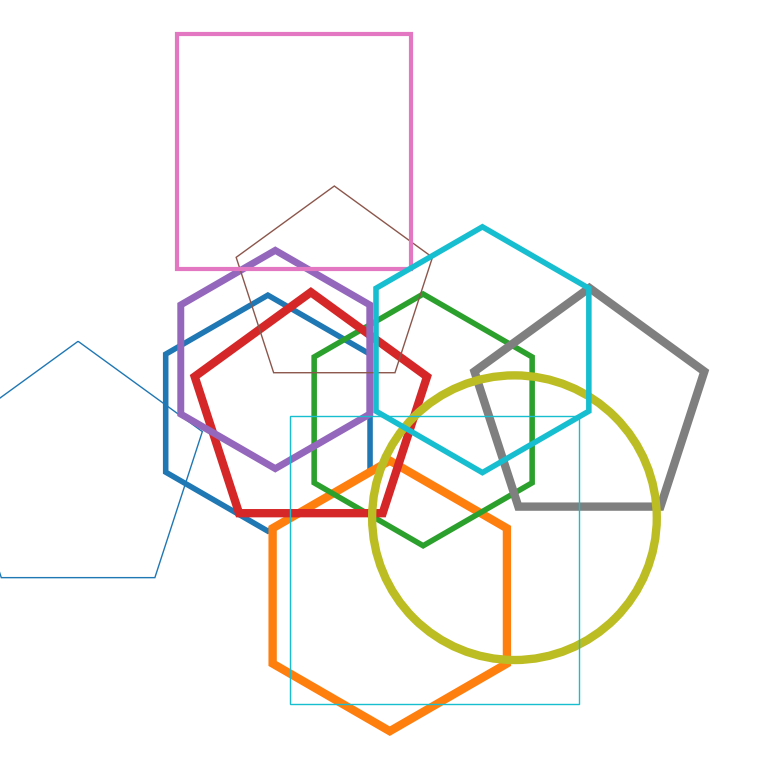[{"shape": "hexagon", "thickness": 2, "radius": 0.77, "center": [0.348, 0.463]}, {"shape": "pentagon", "thickness": 0.5, "radius": 0.85, "center": [0.101, 0.387]}, {"shape": "hexagon", "thickness": 3, "radius": 0.88, "center": [0.506, 0.226]}, {"shape": "hexagon", "thickness": 2, "radius": 0.82, "center": [0.55, 0.455]}, {"shape": "pentagon", "thickness": 3, "radius": 0.79, "center": [0.404, 0.462]}, {"shape": "hexagon", "thickness": 2.5, "radius": 0.71, "center": [0.358, 0.533]}, {"shape": "pentagon", "thickness": 0.5, "radius": 0.67, "center": [0.434, 0.624]}, {"shape": "square", "thickness": 1.5, "radius": 0.76, "center": [0.382, 0.803]}, {"shape": "pentagon", "thickness": 3, "radius": 0.78, "center": [0.765, 0.469]}, {"shape": "circle", "thickness": 3, "radius": 0.92, "center": [0.668, 0.328]}, {"shape": "hexagon", "thickness": 2, "radius": 0.8, "center": [0.627, 0.546]}, {"shape": "square", "thickness": 0.5, "radius": 0.94, "center": [0.564, 0.273]}]